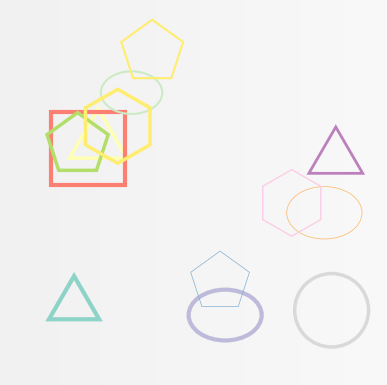[{"shape": "triangle", "thickness": 3, "radius": 0.37, "center": [0.191, 0.208]}, {"shape": "triangle", "thickness": 2.5, "radius": 0.43, "center": [0.254, 0.632]}, {"shape": "oval", "thickness": 3, "radius": 0.47, "center": [0.581, 0.182]}, {"shape": "square", "thickness": 3, "radius": 0.47, "center": [0.227, 0.615]}, {"shape": "pentagon", "thickness": 0.5, "radius": 0.4, "center": [0.568, 0.268]}, {"shape": "oval", "thickness": 0.5, "radius": 0.49, "center": [0.837, 0.447]}, {"shape": "pentagon", "thickness": 2.5, "radius": 0.41, "center": [0.2, 0.625]}, {"shape": "hexagon", "thickness": 1, "radius": 0.43, "center": [0.753, 0.473]}, {"shape": "circle", "thickness": 2.5, "radius": 0.48, "center": [0.856, 0.194]}, {"shape": "triangle", "thickness": 2, "radius": 0.4, "center": [0.867, 0.59]}, {"shape": "oval", "thickness": 1.5, "radius": 0.4, "center": [0.34, 0.759]}, {"shape": "hexagon", "thickness": 2.5, "radius": 0.48, "center": [0.304, 0.672]}, {"shape": "pentagon", "thickness": 1.5, "radius": 0.42, "center": [0.393, 0.865]}]